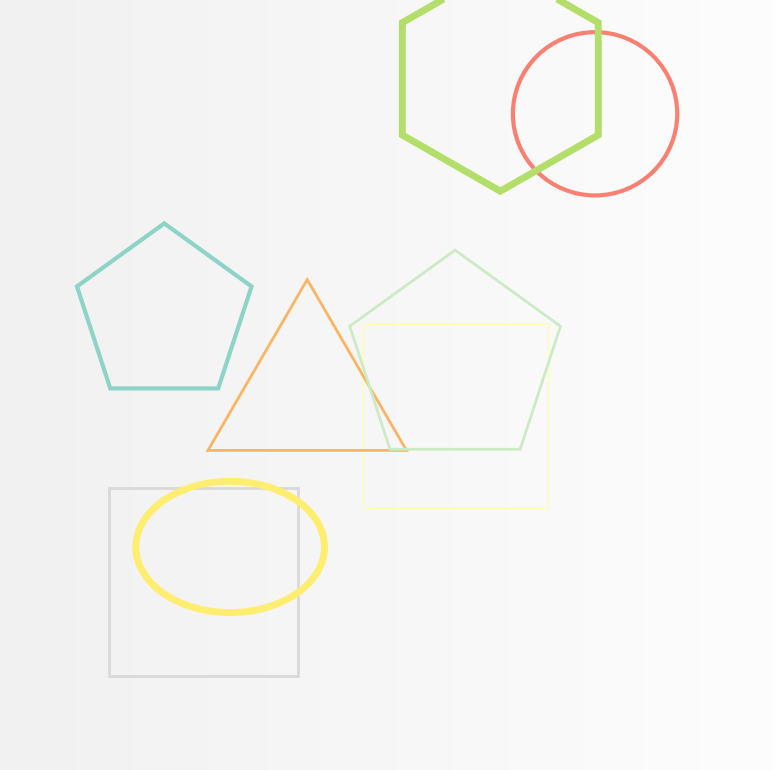[{"shape": "pentagon", "thickness": 1.5, "radius": 0.59, "center": [0.212, 0.591]}, {"shape": "square", "thickness": 0.5, "radius": 0.6, "center": [0.587, 0.46]}, {"shape": "circle", "thickness": 1.5, "radius": 0.53, "center": [0.768, 0.852]}, {"shape": "triangle", "thickness": 1, "radius": 0.74, "center": [0.396, 0.489]}, {"shape": "hexagon", "thickness": 2.5, "radius": 0.73, "center": [0.646, 0.898]}, {"shape": "square", "thickness": 1, "radius": 0.61, "center": [0.263, 0.244]}, {"shape": "pentagon", "thickness": 1, "radius": 0.71, "center": [0.587, 0.532]}, {"shape": "oval", "thickness": 2.5, "radius": 0.61, "center": [0.297, 0.29]}]